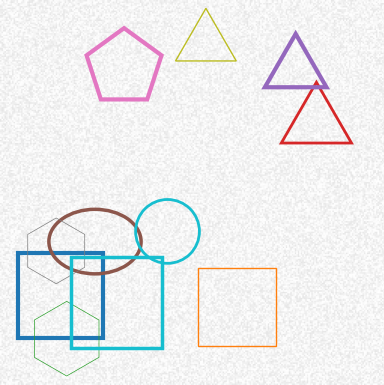[{"shape": "square", "thickness": 3, "radius": 0.55, "center": [0.158, 0.232]}, {"shape": "square", "thickness": 1, "radius": 0.51, "center": [0.615, 0.202]}, {"shape": "hexagon", "thickness": 0.5, "radius": 0.48, "center": [0.173, 0.12]}, {"shape": "triangle", "thickness": 2, "radius": 0.53, "center": [0.822, 0.681]}, {"shape": "triangle", "thickness": 3, "radius": 0.46, "center": [0.768, 0.82]}, {"shape": "oval", "thickness": 2.5, "radius": 0.6, "center": [0.247, 0.373]}, {"shape": "pentagon", "thickness": 3, "radius": 0.51, "center": [0.322, 0.825]}, {"shape": "hexagon", "thickness": 0.5, "radius": 0.43, "center": [0.146, 0.348]}, {"shape": "triangle", "thickness": 1, "radius": 0.46, "center": [0.535, 0.887]}, {"shape": "circle", "thickness": 2, "radius": 0.41, "center": [0.435, 0.399]}, {"shape": "square", "thickness": 2.5, "radius": 0.59, "center": [0.302, 0.214]}]